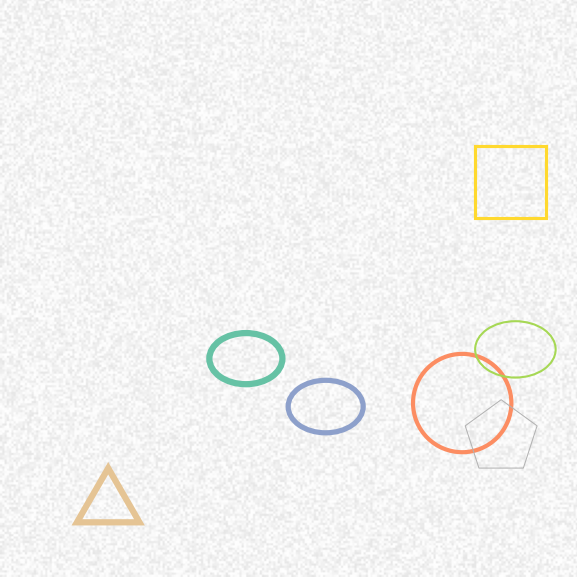[{"shape": "oval", "thickness": 3, "radius": 0.32, "center": [0.426, 0.378]}, {"shape": "circle", "thickness": 2, "radius": 0.43, "center": [0.8, 0.301]}, {"shape": "oval", "thickness": 2.5, "radius": 0.32, "center": [0.564, 0.295]}, {"shape": "oval", "thickness": 1, "radius": 0.35, "center": [0.892, 0.394]}, {"shape": "square", "thickness": 1.5, "radius": 0.31, "center": [0.884, 0.684]}, {"shape": "triangle", "thickness": 3, "radius": 0.31, "center": [0.187, 0.126]}, {"shape": "pentagon", "thickness": 0.5, "radius": 0.33, "center": [0.868, 0.242]}]